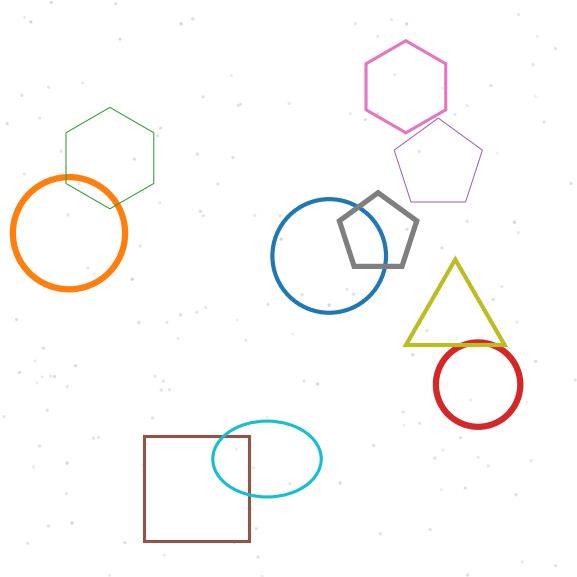[{"shape": "circle", "thickness": 2, "radius": 0.49, "center": [0.57, 0.556]}, {"shape": "circle", "thickness": 3, "radius": 0.49, "center": [0.12, 0.595]}, {"shape": "hexagon", "thickness": 0.5, "radius": 0.44, "center": [0.19, 0.725]}, {"shape": "circle", "thickness": 3, "radius": 0.37, "center": [0.828, 0.333]}, {"shape": "pentagon", "thickness": 0.5, "radius": 0.4, "center": [0.759, 0.714]}, {"shape": "square", "thickness": 1.5, "radius": 0.45, "center": [0.34, 0.153]}, {"shape": "hexagon", "thickness": 1.5, "radius": 0.4, "center": [0.703, 0.849]}, {"shape": "pentagon", "thickness": 2.5, "radius": 0.35, "center": [0.655, 0.595]}, {"shape": "triangle", "thickness": 2, "radius": 0.49, "center": [0.788, 0.451]}, {"shape": "oval", "thickness": 1.5, "radius": 0.47, "center": [0.462, 0.204]}]